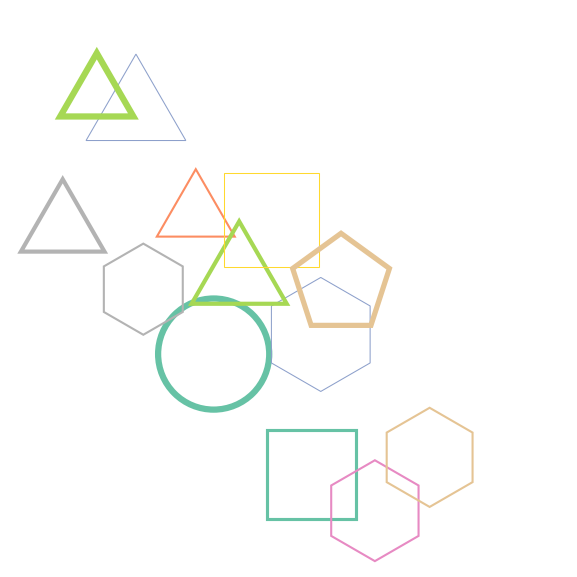[{"shape": "circle", "thickness": 3, "radius": 0.48, "center": [0.37, 0.386]}, {"shape": "square", "thickness": 1.5, "radius": 0.38, "center": [0.54, 0.177]}, {"shape": "triangle", "thickness": 1, "radius": 0.39, "center": [0.339, 0.628]}, {"shape": "triangle", "thickness": 0.5, "radius": 0.5, "center": [0.235, 0.806]}, {"shape": "hexagon", "thickness": 0.5, "radius": 0.49, "center": [0.555, 0.42]}, {"shape": "hexagon", "thickness": 1, "radius": 0.44, "center": [0.649, 0.115]}, {"shape": "triangle", "thickness": 3, "radius": 0.37, "center": [0.168, 0.834]}, {"shape": "triangle", "thickness": 2, "radius": 0.48, "center": [0.414, 0.521]}, {"shape": "square", "thickness": 0.5, "radius": 0.41, "center": [0.47, 0.618]}, {"shape": "hexagon", "thickness": 1, "radius": 0.43, "center": [0.744, 0.207]}, {"shape": "pentagon", "thickness": 2.5, "radius": 0.44, "center": [0.591, 0.507]}, {"shape": "triangle", "thickness": 2, "radius": 0.42, "center": [0.109, 0.605]}, {"shape": "hexagon", "thickness": 1, "radius": 0.39, "center": [0.248, 0.498]}]